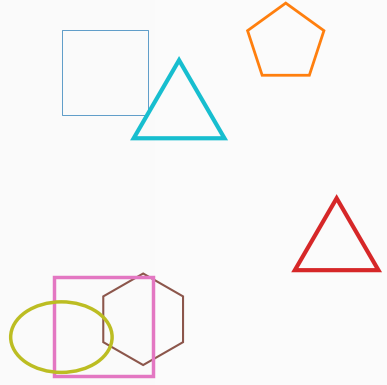[{"shape": "square", "thickness": 0.5, "radius": 0.55, "center": [0.271, 0.811]}, {"shape": "pentagon", "thickness": 2, "radius": 0.52, "center": [0.737, 0.888]}, {"shape": "triangle", "thickness": 3, "radius": 0.62, "center": [0.869, 0.361]}, {"shape": "hexagon", "thickness": 1.5, "radius": 0.59, "center": [0.369, 0.171]}, {"shape": "square", "thickness": 2.5, "radius": 0.64, "center": [0.268, 0.152]}, {"shape": "oval", "thickness": 2.5, "radius": 0.65, "center": [0.158, 0.124]}, {"shape": "triangle", "thickness": 3, "radius": 0.68, "center": [0.462, 0.708]}]